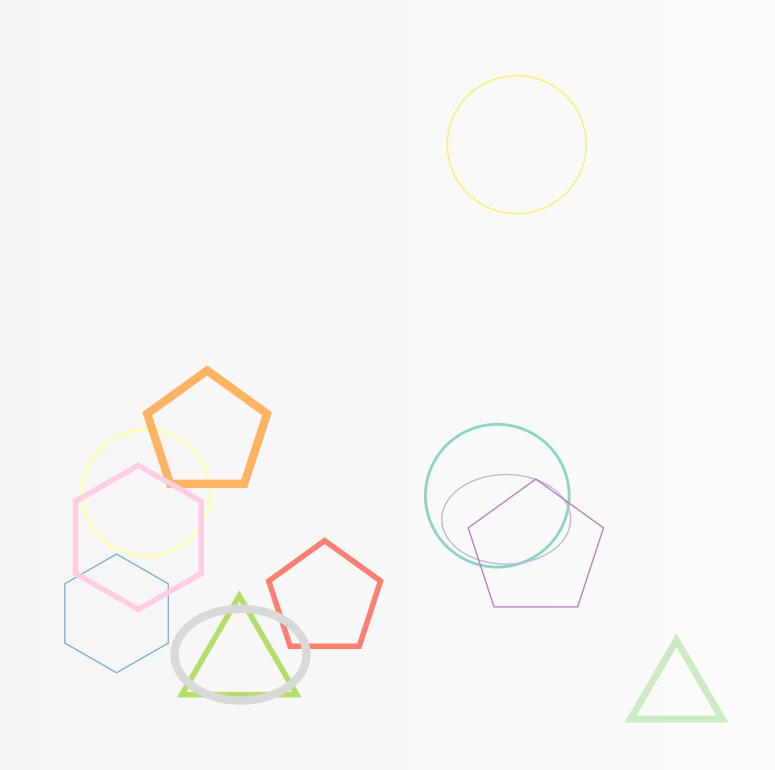[{"shape": "circle", "thickness": 1, "radius": 0.46, "center": [0.642, 0.356]}, {"shape": "circle", "thickness": 1, "radius": 0.41, "center": [0.188, 0.36]}, {"shape": "oval", "thickness": 0.5, "radius": 0.42, "center": [0.653, 0.326]}, {"shape": "pentagon", "thickness": 2, "radius": 0.38, "center": [0.419, 0.222]}, {"shape": "hexagon", "thickness": 0.5, "radius": 0.39, "center": [0.15, 0.203]}, {"shape": "pentagon", "thickness": 3, "radius": 0.41, "center": [0.267, 0.437]}, {"shape": "triangle", "thickness": 2, "radius": 0.43, "center": [0.309, 0.141]}, {"shape": "hexagon", "thickness": 2, "radius": 0.47, "center": [0.179, 0.302]}, {"shape": "oval", "thickness": 3, "radius": 0.43, "center": [0.31, 0.15]}, {"shape": "pentagon", "thickness": 0.5, "radius": 0.46, "center": [0.691, 0.286]}, {"shape": "triangle", "thickness": 2.5, "radius": 0.34, "center": [0.873, 0.1]}, {"shape": "circle", "thickness": 0.5, "radius": 0.45, "center": [0.667, 0.812]}]